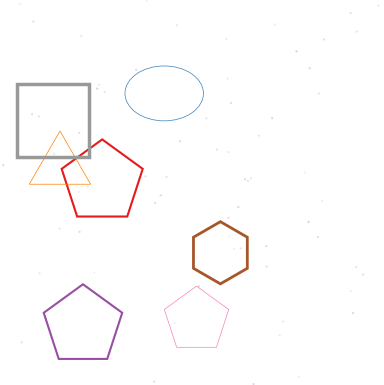[{"shape": "pentagon", "thickness": 1.5, "radius": 0.55, "center": [0.265, 0.527]}, {"shape": "oval", "thickness": 0.5, "radius": 0.51, "center": [0.426, 0.757]}, {"shape": "pentagon", "thickness": 1.5, "radius": 0.54, "center": [0.216, 0.154]}, {"shape": "triangle", "thickness": 0.5, "radius": 0.46, "center": [0.156, 0.568]}, {"shape": "hexagon", "thickness": 2, "radius": 0.4, "center": [0.572, 0.343]}, {"shape": "pentagon", "thickness": 0.5, "radius": 0.44, "center": [0.51, 0.169]}, {"shape": "square", "thickness": 2.5, "radius": 0.47, "center": [0.138, 0.688]}]